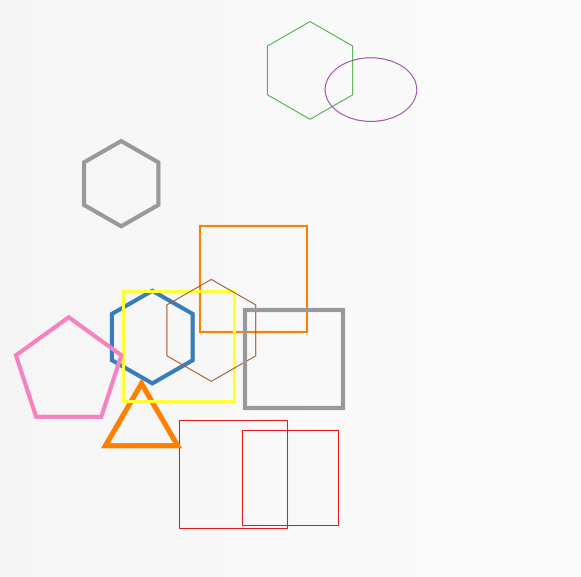[{"shape": "square", "thickness": 0.5, "radius": 0.46, "center": [0.401, 0.178]}, {"shape": "square", "thickness": 0.5, "radius": 0.41, "center": [0.499, 0.172]}, {"shape": "hexagon", "thickness": 2, "radius": 0.4, "center": [0.262, 0.415]}, {"shape": "hexagon", "thickness": 0.5, "radius": 0.42, "center": [0.533, 0.877]}, {"shape": "oval", "thickness": 0.5, "radius": 0.39, "center": [0.638, 0.844]}, {"shape": "square", "thickness": 1, "radius": 0.46, "center": [0.436, 0.516]}, {"shape": "triangle", "thickness": 2.5, "radius": 0.36, "center": [0.244, 0.263]}, {"shape": "square", "thickness": 1.5, "radius": 0.47, "center": [0.307, 0.401]}, {"shape": "hexagon", "thickness": 0.5, "radius": 0.44, "center": [0.364, 0.427]}, {"shape": "pentagon", "thickness": 2, "radius": 0.48, "center": [0.118, 0.354]}, {"shape": "square", "thickness": 2, "radius": 0.42, "center": [0.506, 0.377]}, {"shape": "hexagon", "thickness": 2, "radius": 0.37, "center": [0.209, 0.681]}]